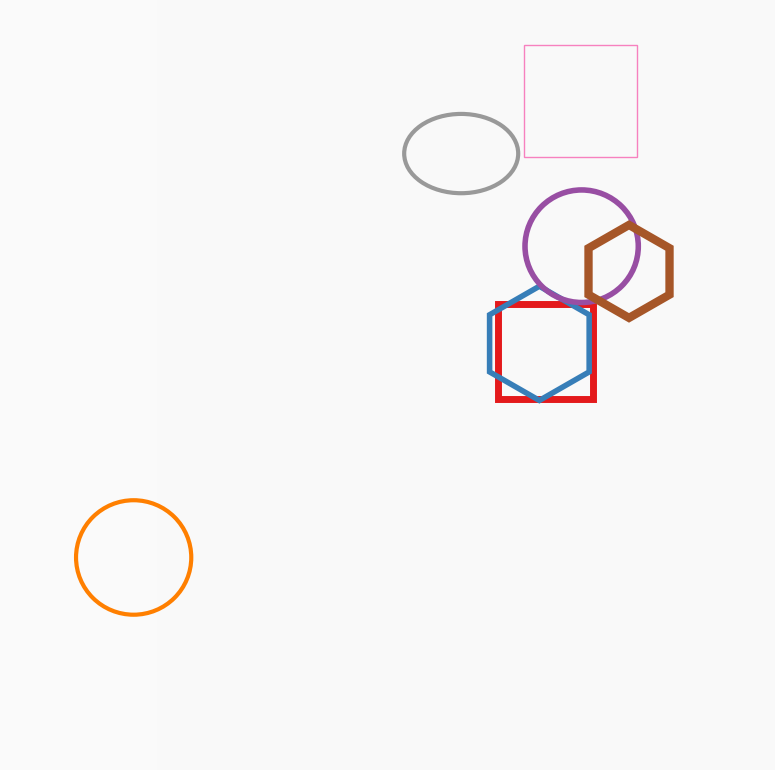[{"shape": "square", "thickness": 2.5, "radius": 0.31, "center": [0.704, 0.543]}, {"shape": "hexagon", "thickness": 2, "radius": 0.37, "center": [0.696, 0.554]}, {"shape": "circle", "thickness": 2, "radius": 0.37, "center": [0.751, 0.68]}, {"shape": "circle", "thickness": 1.5, "radius": 0.37, "center": [0.172, 0.276]}, {"shape": "hexagon", "thickness": 3, "radius": 0.3, "center": [0.812, 0.648]}, {"shape": "square", "thickness": 0.5, "radius": 0.36, "center": [0.749, 0.869]}, {"shape": "oval", "thickness": 1.5, "radius": 0.37, "center": [0.595, 0.801]}]